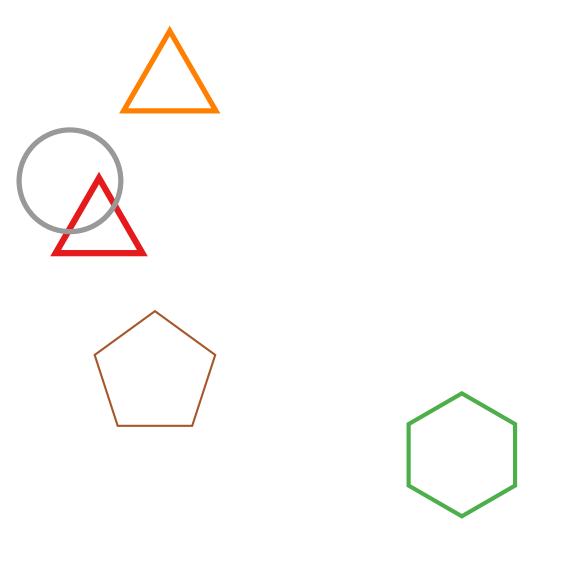[{"shape": "triangle", "thickness": 3, "radius": 0.43, "center": [0.171, 0.604]}, {"shape": "hexagon", "thickness": 2, "radius": 0.53, "center": [0.8, 0.212]}, {"shape": "triangle", "thickness": 2.5, "radius": 0.46, "center": [0.294, 0.853]}, {"shape": "pentagon", "thickness": 1, "radius": 0.55, "center": [0.268, 0.351]}, {"shape": "circle", "thickness": 2.5, "radius": 0.44, "center": [0.121, 0.686]}]